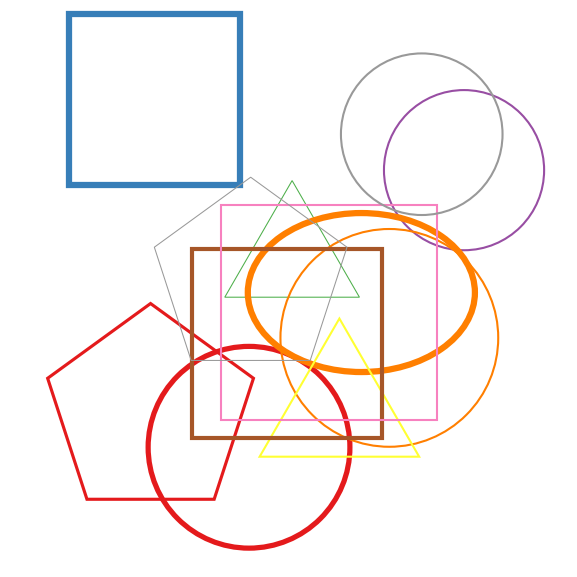[{"shape": "pentagon", "thickness": 1.5, "radius": 0.94, "center": [0.261, 0.286]}, {"shape": "circle", "thickness": 2.5, "radius": 0.87, "center": [0.431, 0.225]}, {"shape": "square", "thickness": 3, "radius": 0.74, "center": [0.267, 0.827]}, {"shape": "triangle", "thickness": 0.5, "radius": 0.67, "center": [0.506, 0.552]}, {"shape": "circle", "thickness": 1, "radius": 0.69, "center": [0.804, 0.705]}, {"shape": "circle", "thickness": 1, "radius": 0.94, "center": [0.674, 0.414]}, {"shape": "oval", "thickness": 3, "radius": 0.98, "center": [0.626, 0.493]}, {"shape": "triangle", "thickness": 1, "radius": 0.8, "center": [0.588, 0.288]}, {"shape": "square", "thickness": 2, "radius": 0.82, "center": [0.497, 0.404]}, {"shape": "square", "thickness": 1, "radius": 0.93, "center": [0.57, 0.458]}, {"shape": "pentagon", "thickness": 0.5, "radius": 0.88, "center": [0.434, 0.517]}, {"shape": "circle", "thickness": 1, "radius": 0.7, "center": [0.73, 0.767]}]